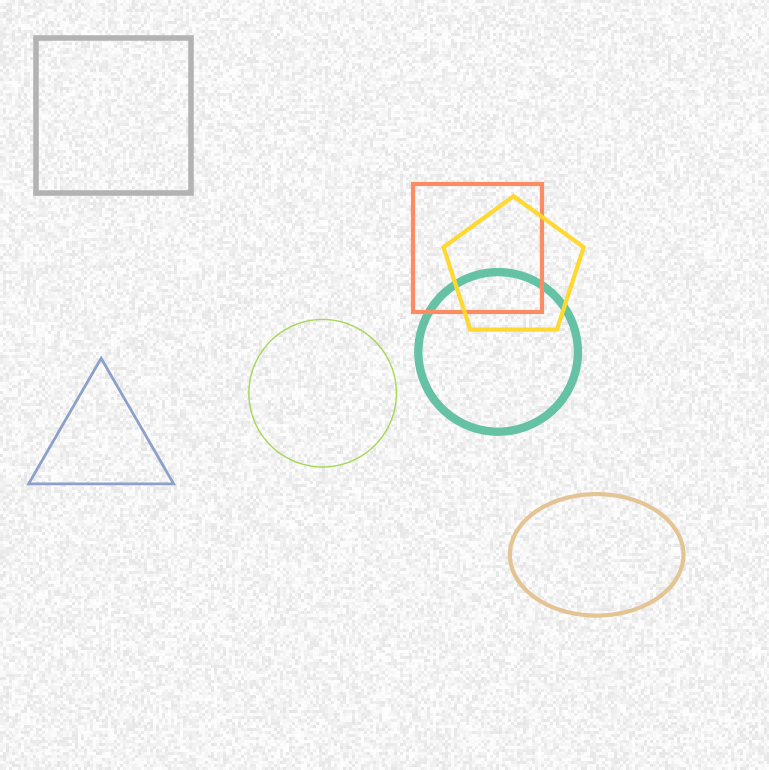[{"shape": "circle", "thickness": 3, "radius": 0.52, "center": [0.647, 0.543]}, {"shape": "square", "thickness": 1.5, "radius": 0.42, "center": [0.62, 0.678]}, {"shape": "triangle", "thickness": 1, "radius": 0.54, "center": [0.131, 0.426]}, {"shape": "circle", "thickness": 0.5, "radius": 0.48, "center": [0.419, 0.489]}, {"shape": "pentagon", "thickness": 1.5, "radius": 0.48, "center": [0.667, 0.649]}, {"shape": "oval", "thickness": 1.5, "radius": 0.56, "center": [0.775, 0.279]}, {"shape": "square", "thickness": 2, "radius": 0.5, "center": [0.147, 0.851]}]